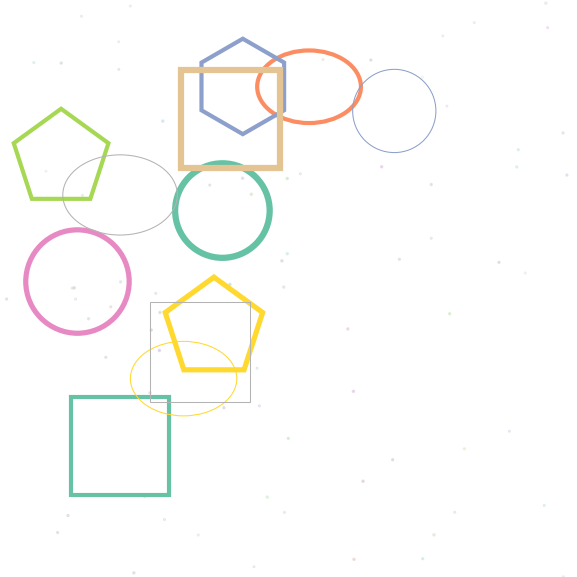[{"shape": "circle", "thickness": 3, "radius": 0.41, "center": [0.385, 0.635]}, {"shape": "square", "thickness": 2, "radius": 0.42, "center": [0.207, 0.226]}, {"shape": "oval", "thickness": 2, "radius": 0.45, "center": [0.535, 0.849]}, {"shape": "circle", "thickness": 0.5, "radius": 0.36, "center": [0.683, 0.807]}, {"shape": "hexagon", "thickness": 2, "radius": 0.41, "center": [0.42, 0.849]}, {"shape": "circle", "thickness": 2.5, "radius": 0.45, "center": [0.134, 0.512]}, {"shape": "pentagon", "thickness": 2, "radius": 0.43, "center": [0.106, 0.725]}, {"shape": "pentagon", "thickness": 2.5, "radius": 0.44, "center": [0.37, 0.431]}, {"shape": "oval", "thickness": 0.5, "radius": 0.46, "center": [0.318, 0.344]}, {"shape": "square", "thickness": 3, "radius": 0.43, "center": [0.399, 0.793]}, {"shape": "oval", "thickness": 0.5, "radius": 0.5, "center": [0.208, 0.662]}, {"shape": "square", "thickness": 0.5, "radius": 0.43, "center": [0.346, 0.39]}]